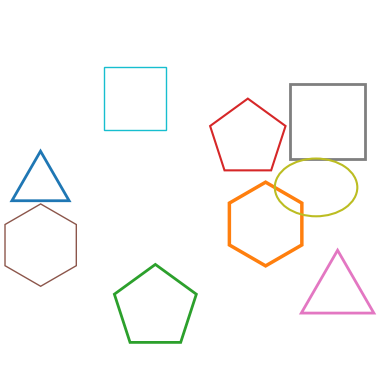[{"shape": "triangle", "thickness": 2, "radius": 0.43, "center": [0.105, 0.522]}, {"shape": "hexagon", "thickness": 2.5, "radius": 0.54, "center": [0.69, 0.418]}, {"shape": "pentagon", "thickness": 2, "radius": 0.56, "center": [0.404, 0.201]}, {"shape": "pentagon", "thickness": 1.5, "radius": 0.52, "center": [0.644, 0.641]}, {"shape": "hexagon", "thickness": 1, "radius": 0.53, "center": [0.106, 0.363]}, {"shape": "triangle", "thickness": 2, "radius": 0.54, "center": [0.877, 0.241]}, {"shape": "square", "thickness": 2, "radius": 0.48, "center": [0.851, 0.684]}, {"shape": "oval", "thickness": 1.5, "radius": 0.54, "center": [0.821, 0.513]}, {"shape": "square", "thickness": 1, "radius": 0.41, "center": [0.35, 0.745]}]